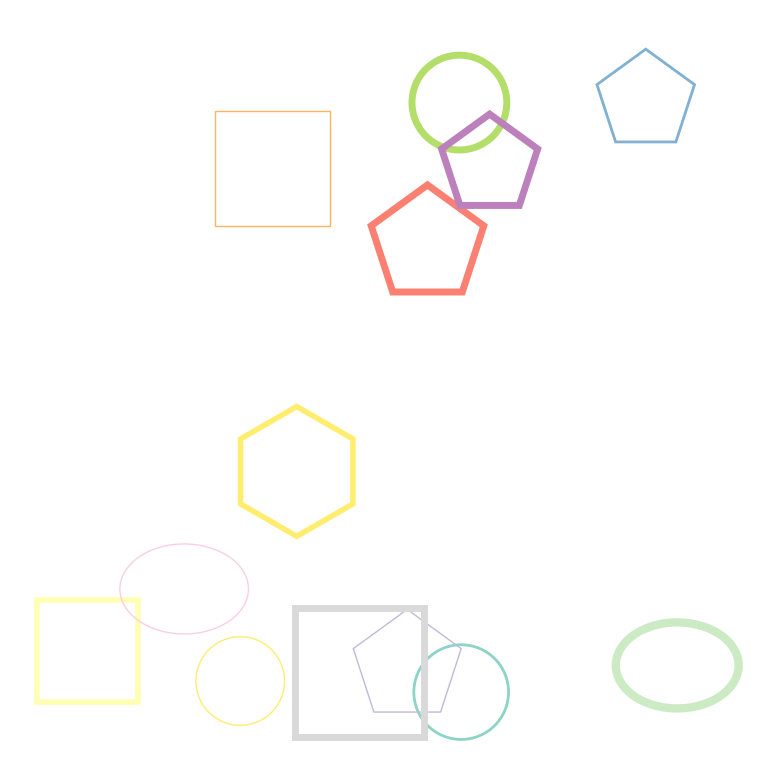[{"shape": "circle", "thickness": 1, "radius": 0.31, "center": [0.599, 0.101]}, {"shape": "square", "thickness": 2, "radius": 0.33, "center": [0.113, 0.155]}, {"shape": "pentagon", "thickness": 0.5, "radius": 0.37, "center": [0.529, 0.135]}, {"shape": "pentagon", "thickness": 2.5, "radius": 0.38, "center": [0.555, 0.683]}, {"shape": "pentagon", "thickness": 1, "radius": 0.33, "center": [0.839, 0.87]}, {"shape": "square", "thickness": 0.5, "radius": 0.37, "center": [0.354, 0.781]}, {"shape": "circle", "thickness": 2.5, "radius": 0.31, "center": [0.597, 0.867]}, {"shape": "oval", "thickness": 0.5, "radius": 0.42, "center": [0.239, 0.235]}, {"shape": "square", "thickness": 2.5, "radius": 0.42, "center": [0.467, 0.127]}, {"shape": "pentagon", "thickness": 2.5, "radius": 0.33, "center": [0.636, 0.786]}, {"shape": "oval", "thickness": 3, "radius": 0.4, "center": [0.879, 0.136]}, {"shape": "hexagon", "thickness": 2, "radius": 0.42, "center": [0.385, 0.388]}, {"shape": "circle", "thickness": 0.5, "radius": 0.29, "center": [0.312, 0.116]}]